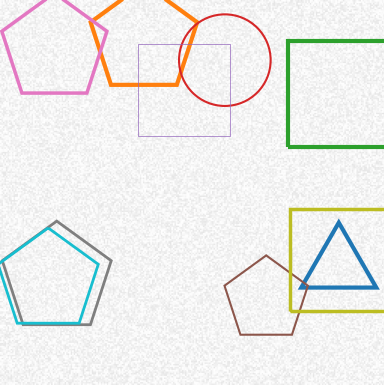[{"shape": "triangle", "thickness": 3, "radius": 0.56, "center": [0.88, 0.309]}, {"shape": "pentagon", "thickness": 3, "radius": 0.73, "center": [0.374, 0.897]}, {"shape": "square", "thickness": 3, "radius": 0.68, "center": [0.885, 0.755]}, {"shape": "circle", "thickness": 1.5, "radius": 0.59, "center": [0.584, 0.844]}, {"shape": "square", "thickness": 0.5, "radius": 0.6, "center": [0.478, 0.765]}, {"shape": "pentagon", "thickness": 1.5, "radius": 0.57, "center": [0.691, 0.223]}, {"shape": "pentagon", "thickness": 2.5, "radius": 0.72, "center": [0.141, 0.874]}, {"shape": "pentagon", "thickness": 2, "radius": 0.74, "center": [0.147, 0.277]}, {"shape": "square", "thickness": 2.5, "radius": 0.66, "center": [0.886, 0.325]}, {"shape": "pentagon", "thickness": 2, "radius": 0.68, "center": [0.125, 0.271]}]